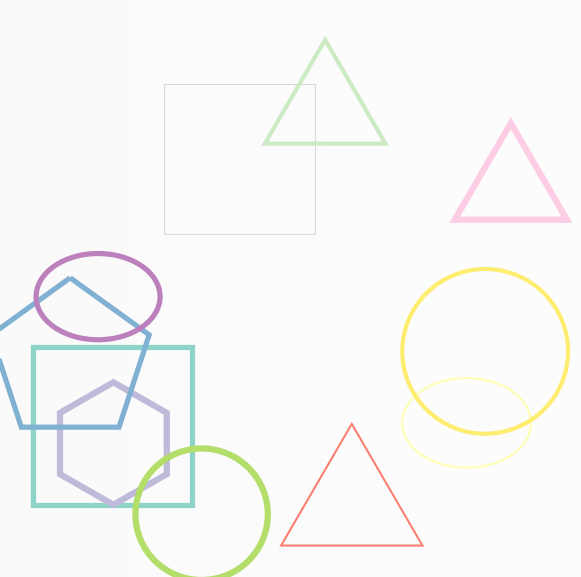[{"shape": "square", "thickness": 2.5, "radius": 0.68, "center": [0.194, 0.261]}, {"shape": "oval", "thickness": 1, "radius": 0.55, "center": [0.803, 0.267]}, {"shape": "hexagon", "thickness": 3, "radius": 0.53, "center": [0.195, 0.231]}, {"shape": "triangle", "thickness": 1, "radius": 0.7, "center": [0.605, 0.125]}, {"shape": "pentagon", "thickness": 2.5, "radius": 0.71, "center": [0.121, 0.375]}, {"shape": "circle", "thickness": 3, "radius": 0.57, "center": [0.347, 0.109]}, {"shape": "triangle", "thickness": 3, "radius": 0.56, "center": [0.879, 0.674]}, {"shape": "square", "thickness": 0.5, "radius": 0.65, "center": [0.412, 0.724]}, {"shape": "oval", "thickness": 2.5, "radius": 0.53, "center": [0.169, 0.485]}, {"shape": "triangle", "thickness": 2, "radius": 0.6, "center": [0.559, 0.81]}, {"shape": "circle", "thickness": 2, "radius": 0.71, "center": [0.835, 0.391]}]